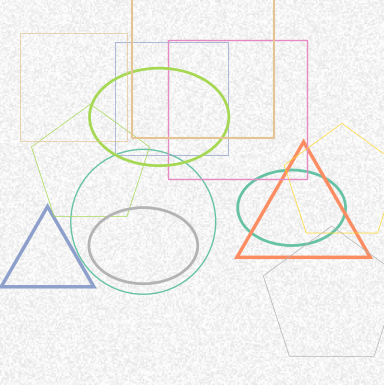[{"shape": "oval", "thickness": 2, "radius": 0.7, "center": [0.758, 0.46]}, {"shape": "circle", "thickness": 1, "radius": 0.94, "center": [0.372, 0.424]}, {"shape": "triangle", "thickness": 2.5, "radius": 1.0, "center": [0.789, 0.432]}, {"shape": "square", "thickness": 0.5, "radius": 0.74, "center": [0.445, 0.744]}, {"shape": "triangle", "thickness": 2.5, "radius": 0.69, "center": [0.123, 0.325]}, {"shape": "square", "thickness": 1, "radius": 0.9, "center": [0.616, 0.715]}, {"shape": "pentagon", "thickness": 0.5, "radius": 0.81, "center": [0.235, 0.569]}, {"shape": "oval", "thickness": 2, "radius": 0.9, "center": [0.413, 0.696]}, {"shape": "pentagon", "thickness": 0.5, "radius": 0.79, "center": [0.888, 0.522]}, {"shape": "square", "thickness": 0.5, "radius": 0.7, "center": [0.191, 0.775]}, {"shape": "square", "thickness": 1.5, "radius": 0.92, "center": [0.527, 0.826]}, {"shape": "oval", "thickness": 2, "radius": 0.71, "center": [0.372, 0.362]}, {"shape": "pentagon", "thickness": 0.5, "radius": 0.94, "center": [0.862, 0.226]}]